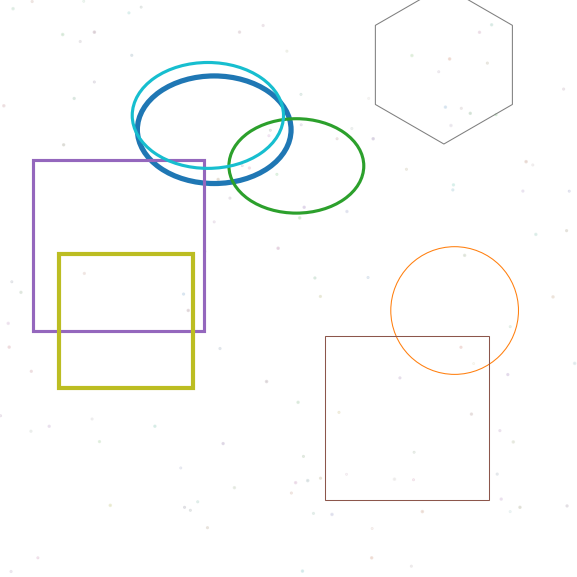[{"shape": "oval", "thickness": 2.5, "radius": 0.67, "center": [0.371, 0.775]}, {"shape": "circle", "thickness": 0.5, "radius": 0.55, "center": [0.787, 0.461]}, {"shape": "oval", "thickness": 1.5, "radius": 0.58, "center": [0.513, 0.712]}, {"shape": "square", "thickness": 1.5, "radius": 0.74, "center": [0.205, 0.574]}, {"shape": "square", "thickness": 0.5, "radius": 0.71, "center": [0.705, 0.275]}, {"shape": "hexagon", "thickness": 0.5, "radius": 0.68, "center": [0.769, 0.887]}, {"shape": "square", "thickness": 2, "radius": 0.58, "center": [0.218, 0.443]}, {"shape": "oval", "thickness": 1.5, "radius": 0.65, "center": [0.36, 0.799]}]